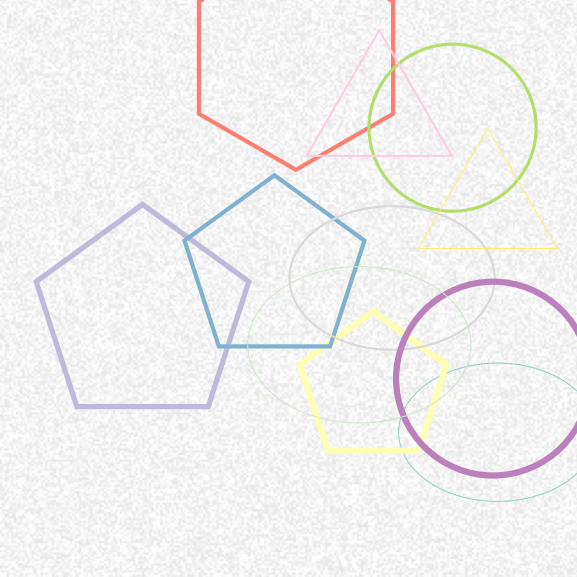[{"shape": "oval", "thickness": 0.5, "radius": 0.86, "center": [0.861, 0.251]}, {"shape": "pentagon", "thickness": 3, "radius": 0.67, "center": [0.646, 0.327]}, {"shape": "pentagon", "thickness": 2.5, "radius": 0.97, "center": [0.247, 0.452]}, {"shape": "hexagon", "thickness": 2, "radius": 0.97, "center": [0.513, 0.899]}, {"shape": "pentagon", "thickness": 2, "radius": 0.82, "center": [0.475, 0.532]}, {"shape": "circle", "thickness": 1.5, "radius": 0.72, "center": [0.784, 0.778]}, {"shape": "triangle", "thickness": 1, "radius": 0.73, "center": [0.657, 0.802]}, {"shape": "oval", "thickness": 1, "radius": 0.89, "center": [0.679, 0.518]}, {"shape": "circle", "thickness": 3, "radius": 0.84, "center": [0.854, 0.344]}, {"shape": "oval", "thickness": 0.5, "radius": 0.97, "center": [0.622, 0.402]}, {"shape": "triangle", "thickness": 0.5, "radius": 0.69, "center": [0.845, 0.638]}]